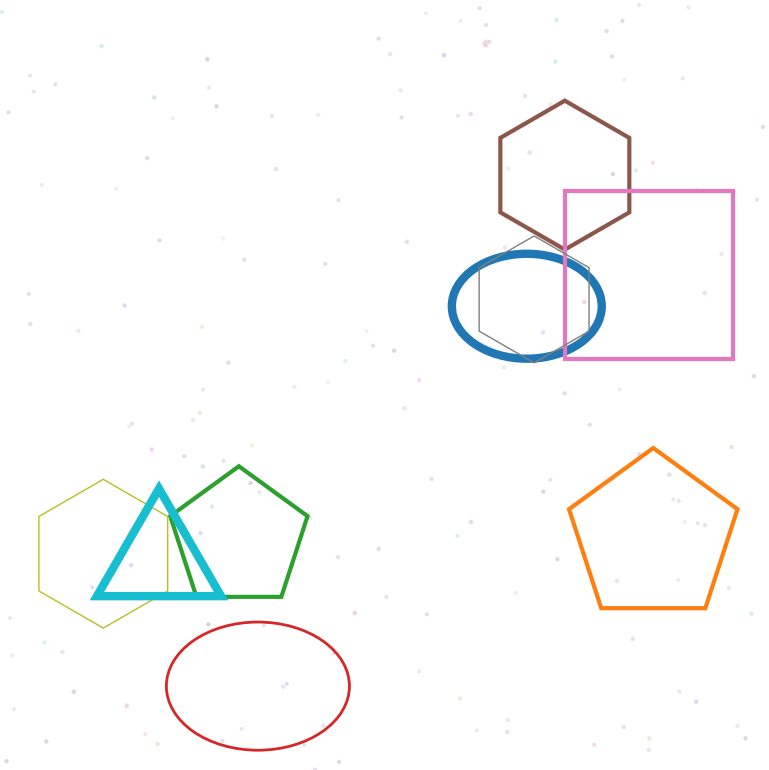[{"shape": "oval", "thickness": 3, "radius": 0.49, "center": [0.684, 0.602]}, {"shape": "pentagon", "thickness": 1.5, "radius": 0.58, "center": [0.848, 0.303]}, {"shape": "pentagon", "thickness": 1.5, "radius": 0.47, "center": [0.31, 0.301]}, {"shape": "oval", "thickness": 1, "radius": 0.59, "center": [0.335, 0.109]}, {"shape": "hexagon", "thickness": 1.5, "radius": 0.48, "center": [0.734, 0.773]}, {"shape": "square", "thickness": 1.5, "radius": 0.55, "center": [0.843, 0.643]}, {"shape": "hexagon", "thickness": 0.5, "radius": 0.41, "center": [0.694, 0.611]}, {"shape": "hexagon", "thickness": 0.5, "radius": 0.48, "center": [0.134, 0.281]}, {"shape": "triangle", "thickness": 3, "radius": 0.47, "center": [0.206, 0.272]}]